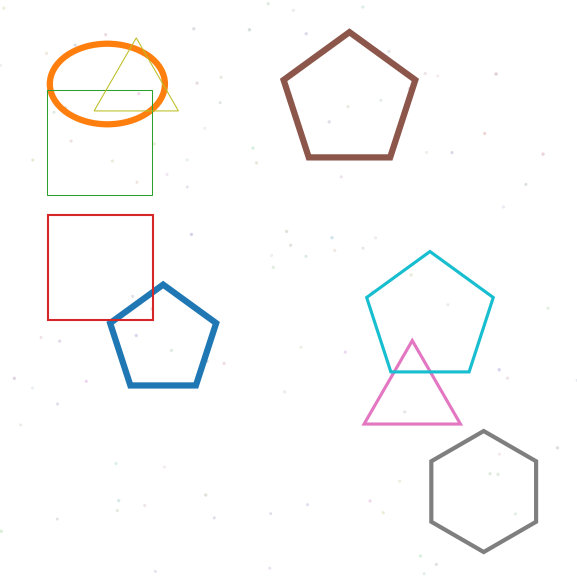[{"shape": "pentagon", "thickness": 3, "radius": 0.48, "center": [0.283, 0.41]}, {"shape": "oval", "thickness": 3, "radius": 0.5, "center": [0.186, 0.854]}, {"shape": "square", "thickness": 0.5, "radius": 0.45, "center": [0.173, 0.752]}, {"shape": "square", "thickness": 1, "radius": 0.45, "center": [0.175, 0.536]}, {"shape": "pentagon", "thickness": 3, "radius": 0.6, "center": [0.605, 0.824]}, {"shape": "triangle", "thickness": 1.5, "radius": 0.48, "center": [0.714, 0.313]}, {"shape": "hexagon", "thickness": 2, "radius": 0.52, "center": [0.838, 0.148]}, {"shape": "triangle", "thickness": 0.5, "radius": 0.42, "center": [0.236, 0.849]}, {"shape": "pentagon", "thickness": 1.5, "radius": 0.58, "center": [0.745, 0.448]}]